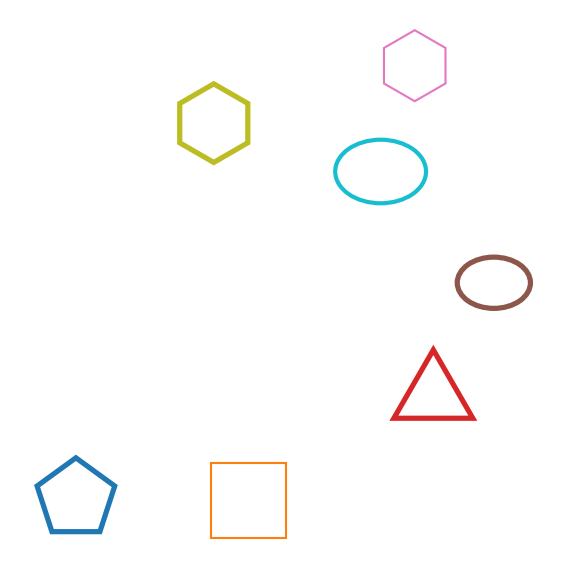[{"shape": "pentagon", "thickness": 2.5, "radius": 0.35, "center": [0.131, 0.136]}, {"shape": "square", "thickness": 1, "radius": 0.33, "center": [0.43, 0.133]}, {"shape": "triangle", "thickness": 2.5, "radius": 0.39, "center": [0.75, 0.314]}, {"shape": "oval", "thickness": 2.5, "radius": 0.32, "center": [0.855, 0.51]}, {"shape": "hexagon", "thickness": 1, "radius": 0.31, "center": [0.718, 0.885]}, {"shape": "hexagon", "thickness": 2.5, "radius": 0.34, "center": [0.37, 0.786]}, {"shape": "oval", "thickness": 2, "radius": 0.39, "center": [0.659, 0.702]}]